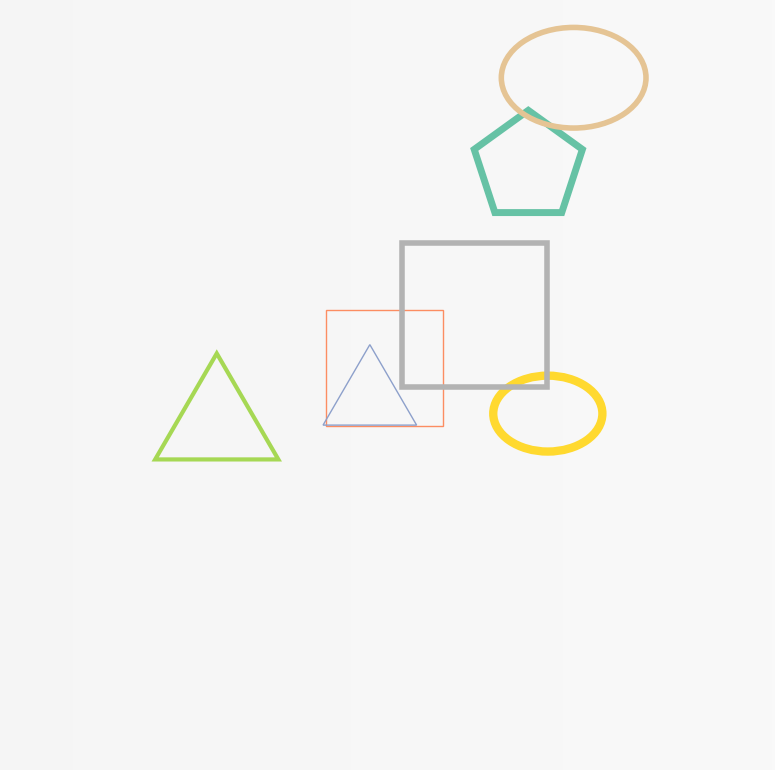[{"shape": "pentagon", "thickness": 2.5, "radius": 0.37, "center": [0.682, 0.783]}, {"shape": "square", "thickness": 0.5, "radius": 0.38, "center": [0.496, 0.522]}, {"shape": "triangle", "thickness": 0.5, "radius": 0.35, "center": [0.477, 0.483]}, {"shape": "triangle", "thickness": 1.5, "radius": 0.46, "center": [0.28, 0.449]}, {"shape": "oval", "thickness": 3, "radius": 0.35, "center": [0.707, 0.463]}, {"shape": "oval", "thickness": 2, "radius": 0.47, "center": [0.74, 0.899]}, {"shape": "square", "thickness": 2, "radius": 0.47, "center": [0.613, 0.591]}]